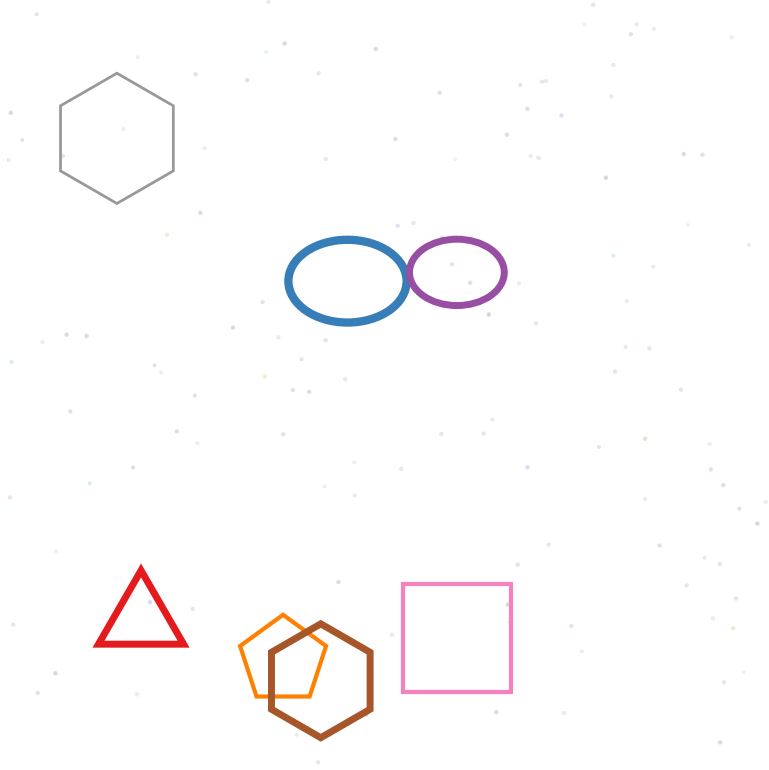[{"shape": "triangle", "thickness": 2.5, "radius": 0.32, "center": [0.183, 0.195]}, {"shape": "oval", "thickness": 3, "radius": 0.38, "center": [0.451, 0.635]}, {"shape": "oval", "thickness": 2.5, "radius": 0.31, "center": [0.593, 0.646]}, {"shape": "pentagon", "thickness": 1.5, "radius": 0.29, "center": [0.368, 0.143]}, {"shape": "hexagon", "thickness": 2.5, "radius": 0.37, "center": [0.417, 0.116]}, {"shape": "square", "thickness": 1.5, "radius": 0.35, "center": [0.594, 0.171]}, {"shape": "hexagon", "thickness": 1, "radius": 0.42, "center": [0.152, 0.82]}]